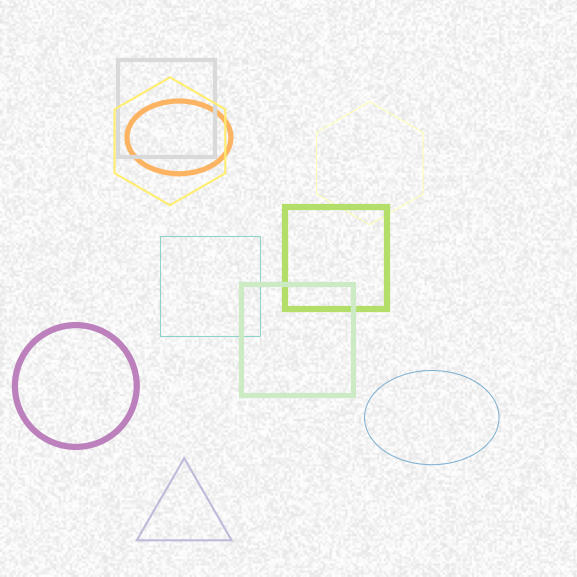[{"shape": "square", "thickness": 0.5, "radius": 0.43, "center": [0.364, 0.504]}, {"shape": "hexagon", "thickness": 0.5, "radius": 0.53, "center": [0.64, 0.717]}, {"shape": "triangle", "thickness": 1, "radius": 0.47, "center": [0.319, 0.111]}, {"shape": "oval", "thickness": 0.5, "radius": 0.58, "center": [0.748, 0.276]}, {"shape": "oval", "thickness": 2.5, "radius": 0.45, "center": [0.31, 0.761]}, {"shape": "square", "thickness": 3, "radius": 0.44, "center": [0.583, 0.552]}, {"shape": "square", "thickness": 2, "radius": 0.42, "center": [0.288, 0.811]}, {"shape": "circle", "thickness": 3, "radius": 0.53, "center": [0.131, 0.331]}, {"shape": "square", "thickness": 2.5, "radius": 0.48, "center": [0.515, 0.412]}, {"shape": "hexagon", "thickness": 1, "radius": 0.55, "center": [0.294, 0.755]}]